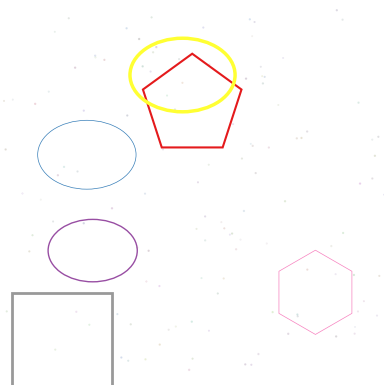[{"shape": "pentagon", "thickness": 1.5, "radius": 0.67, "center": [0.499, 0.726]}, {"shape": "oval", "thickness": 0.5, "radius": 0.64, "center": [0.226, 0.598]}, {"shape": "oval", "thickness": 1, "radius": 0.58, "center": [0.241, 0.349]}, {"shape": "oval", "thickness": 2.5, "radius": 0.68, "center": [0.474, 0.805]}, {"shape": "hexagon", "thickness": 0.5, "radius": 0.55, "center": [0.819, 0.241]}, {"shape": "square", "thickness": 2, "radius": 0.65, "center": [0.161, 0.11]}]